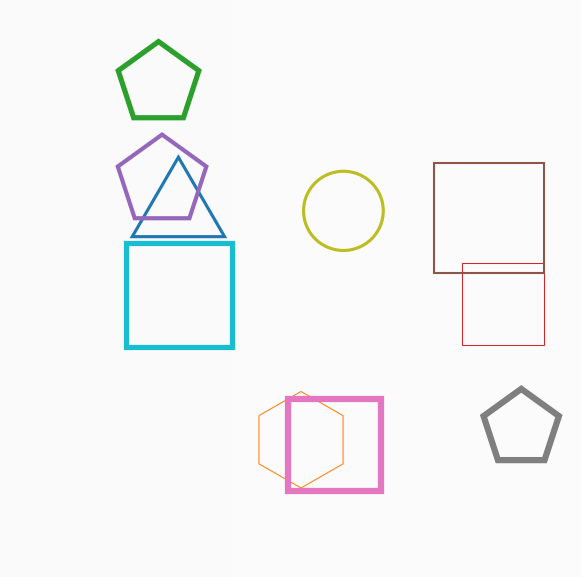[{"shape": "triangle", "thickness": 1.5, "radius": 0.46, "center": [0.307, 0.635]}, {"shape": "hexagon", "thickness": 0.5, "radius": 0.42, "center": [0.518, 0.238]}, {"shape": "pentagon", "thickness": 2.5, "radius": 0.36, "center": [0.273, 0.854]}, {"shape": "square", "thickness": 0.5, "radius": 0.35, "center": [0.865, 0.473]}, {"shape": "pentagon", "thickness": 2, "radius": 0.4, "center": [0.279, 0.686]}, {"shape": "square", "thickness": 1, "radius": 0.47, "center": [0.842, 0.622]}, {"shape": "square", "thickness": 3, "radius": 0.4, "center": [0.575, 0.229]}, {"shape": "pentagon", "thickness": 3, "radius": 0.34, "center": [0.897, 0.258]}, {"shape": "circle", "thickness": 1.5, "radius": 0.34, "center": [0.591, 0.634]}, {"shape": "square", "thickness": 2.5, "radius": 0.45, "center": [0.308, 0.488]}]